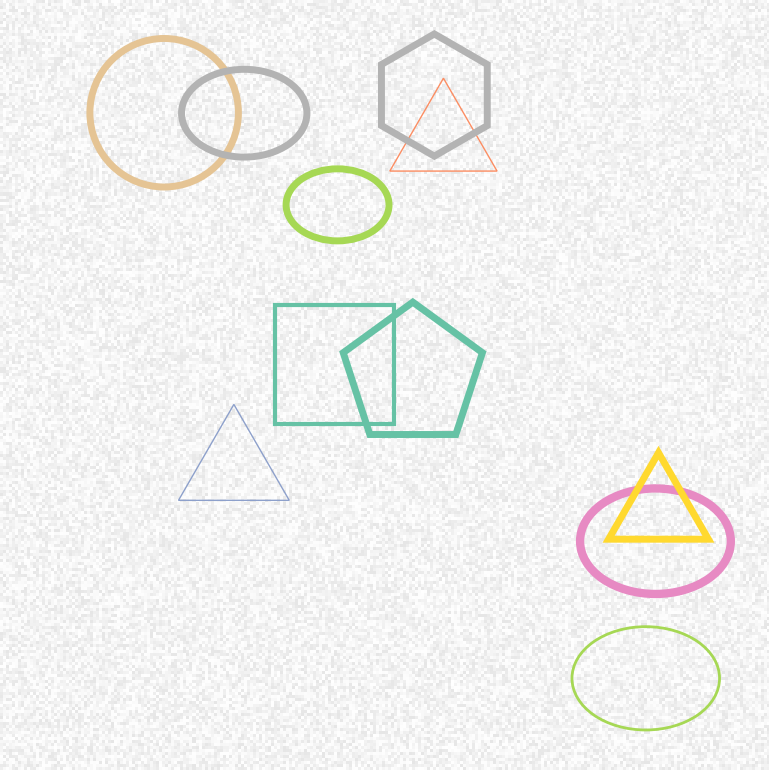[{"shape": "pentagon", "thickness": 2.5, "radius": 0.48, "center": [0.536, 0.513]}, {"shape": "square", "thickness": 1.5, "radius": 0.39, "center": [0.435, 0.526]}, {"shape": "triangle", "thickness": 0.5, "radius": 0.4, "center": [0.576, 0.818]}, {"shape": "triangle", "thickness": 0.5, "radius": 0.42, "center": [0.304, 0.392]}, {"shape": "oval", "thickness": 3, "radius": 0.49, "center": [0.851, 0.297]}, {"shape": "oval", "thickness": 1, "radius": 0.48, "center": [0.839, 0.119]}, {"shape": "oval", "thickness": 2.5, "radius": 0.33, "center": [0.438, 0.734]}, {"shape": "triangle", "thickness": 2.5, "radius": 0.37, "center": [0.855, 0.337]}, {"shape": "circle", "thickness": 2.5, "radius": 0.48, "center": [0.213, 0.854]}, {"shape": "oval", "thickness": 2.5, "radius": 0.41, "center": [0.317, 0.853]}, {"shape": "hexagon", "thickness": 2.5, "radius": 0.4, "center": [0.564, 0.877]}]